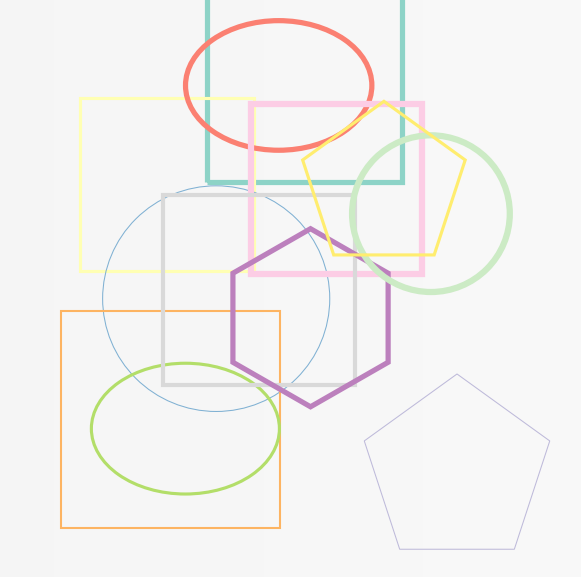[{"shape": "square", "thickness": 2.5, "radius": 0.84, "center": [0.523, 0.852]}, {"shape": "square", "thickness": 1.5, "radius": 0.75, "center": [0.288, 0.68]}, {"shape": "pentagon", "thickness": 0.5, "radius": 0.84, "center": [0.786, 0.184]}, {"shape": "oval", "thickness": 2.5, "radius": 0.8, "center": [0.479, 0.851]}, {"shape": "circle", "thickness": 0.5, "radius": 0.98, "center": [0.372, 0.482]}, {"shape": "square", "thickness": 1, "radius": 0.94, "center": [0.293, 0.272]}, {"shape": "oval", "thickness": 1.5, "radius": 0.81, "center": [0.319, 0.257]}, {"shape": "square", "thickness": 3, "radius": 0.74, "center": [0.579, 0.671]}, {"shape": "square", "thickness": 2, "radius": 0.82, "center": [0.446, 0.498]}, {"shape": "hexagon", "thickness": 2.5, "radius": 0.77, "center": [0.534, 0.449]}, {"shape": "circle", "thickness": 3, "radius": 0.68, "center": [0.741, 0.629]}, {"shape": "pentagon", "thickness": 1.5, "radius": 0.74, "center": [0.661, 0.677]}]